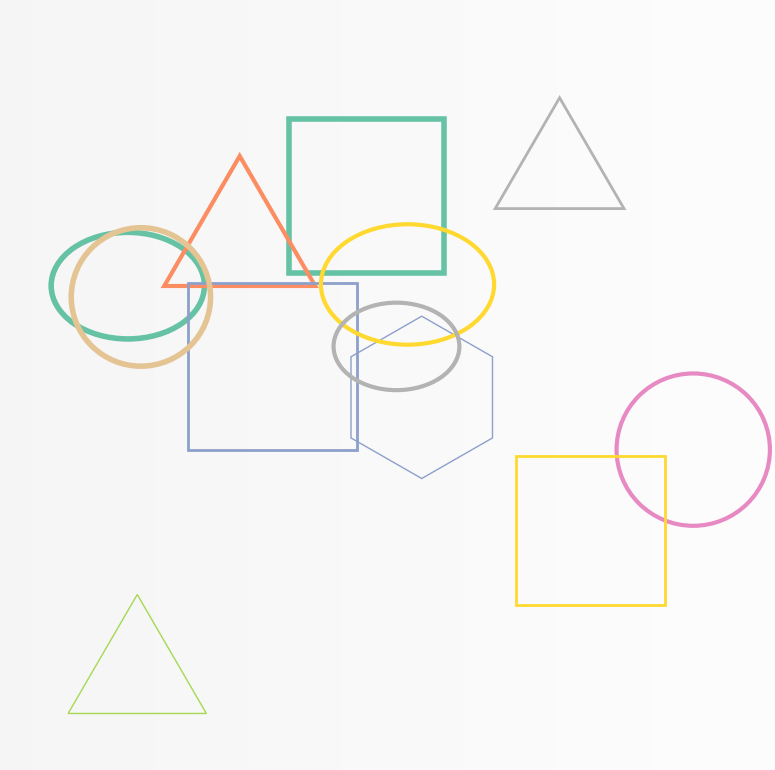[{"shape": "square", "thickness": 2, "radius": 0.5, "center": [0.473, 0.745]}, {"shape": "oval", "thickness": 2, "radius": 0.49, "center": [0.165, 0.629]}, {"shape": "triangle", "thickness": 1.5, "radius": 0.56, "center": [0.309, 0.685]}, {"shape": "hexagon", "thickness": 0.5, "radius": 0.53, "center": [0.544, 0.484]}, {"shape": "square", "thickness": 1, "radius": 0.54, "center": [0.351, 0.524]}, {"shape": "circle", "thickness": 1.5, "radius": 0.49, "center": [0.895, 0.416]}, {"shape": "triangle", "thickness": 0.5, "radius": 0.51, "center": [0.177, 0.125]}, {"shape": "oval", "thickness": 1.5, "radius": 0.56, "center": [0.526, 0.631]}, {"shape": "square", "thickness": 1, "radius": 0.48, "center": [0.762, 0.311]}, {"shape": "circle", "thickness": 2, "radius": 0.45, "center": [0.182, 0.614]}, {"shape": "oval", "thickness": 1.5, "radius": 0.41, "center": [0.512, 0.55]}, {"shape": "triangle", "thickness": 1, "radius": 0.48, "center": [0.722, 0.777]}]